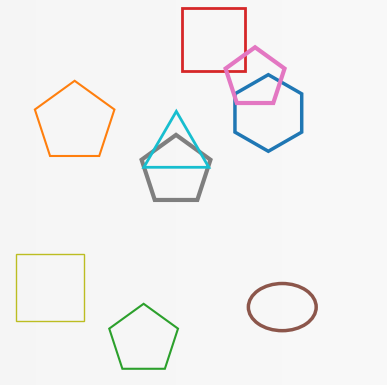[{"shape": "hexagon", "thickness": 2.5, "radius": 0.5, "center": [0.692, 0.707]}, {"shape": "pentagon", "thickness": 1.5, "radius": 0.54, "center": [0.193, 0.682]}, {"shape": "pentagon", "thickness": 1.5, "radius": 0.47, "center": [0.371, 0.118]}, {"shape": "square", "thickness": 2, "radius": 0.41, "center": [0.551, 0.897]}, {"shape": "oval", "thickness": 2.5, "radius": 0.44, "center": [0.728, 0.202]}, {"shape": "pentagon", "thickness": 3, "radius": 0.4, "center": [0.658, 0.797]}, {"shape": "pentagon", "thickness": 3, "radius": 0.47, "center": [0.454, 0.556]}, {"shape": "square", "thickness": 1, "radius": 0.44, "center": [0.129, 0.253]}, {"shape": "triangle", "thickness": 2, "radius": 0.48, "center": [0.455, 0.614]}]